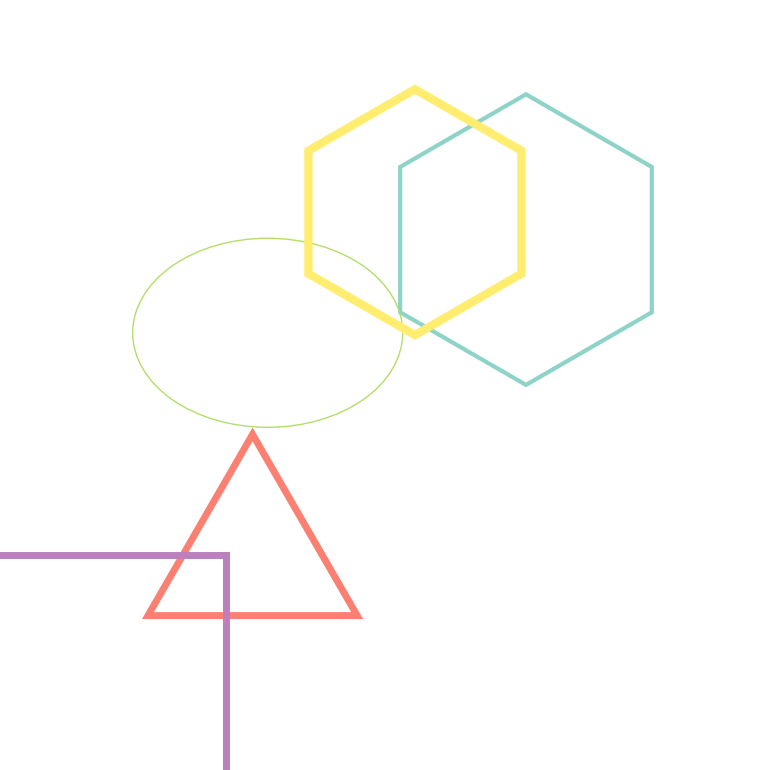[{"shape": "hexagon", "thickness": 1.5, "radius": 0.94, "center": [0.683, 0.689]}, {"shape": "triangle", "thickness": 2.5, "radius": 0.78, "center": [0.328, 0.279]}, {"shape": "oval", "thickness": 0.5, "radius": 0.88, "center": [0.348, 0.568]}, {"shape": "square", "thickness": 2.5, "radius": 0.77, "center": [0.14, 0.126]}, {"shape": "hexagon", "thickness": 3, "radius": 0.8, "center": [0.539, 0.724]}]